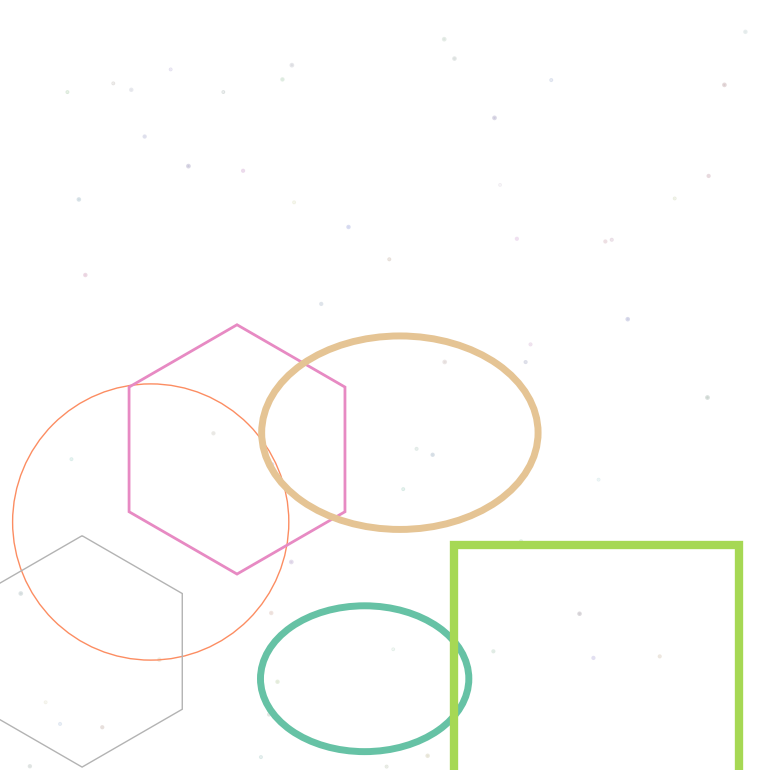[{"shape": "oval", "thickness": 2.5, "radius": 0.68, "center": [0.474, 0.119]}, {"shape": "circle", "thickness": 0.5, "radius": 0.9, "center": [0.196, 0.322]}, {"shape": "hexagon", "thickness": 1, "radius": 0.81, "center": [0.308, 0.416]}, {"shape": "square", "thickness": 3, "radius": 0.92, "center": [0.775, 0.108]}, {"shape": "oval", "thickness": 2.5, "radius": 0.9, "center": [0.519, 0.438]}, {"shape": "hexagon", "thickness": 0.5, "radius": 0.75, "center": [0.107, 0.154]}]